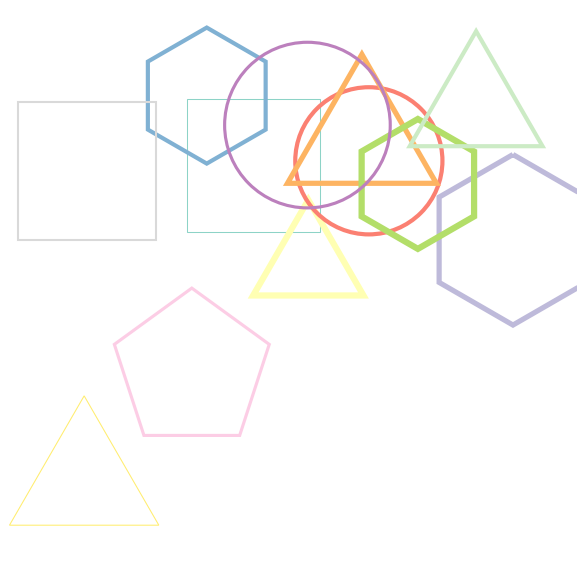[{"shape": "square", "thickness": 0.5, "radius": 0.58, "center": [0.439, 0.712]}, {"shape": "triangle", "thickness": 3, "radius": 0.55, "center": [0.534, 0.543]}, {"shape": "hexagon", "thickness": 2.5, "radius": 0.74, "center": [0.888, 0.584]}, {"shape": "circle", "thickness": 2, "radius": 0.64, "center": [0.639, 0.721]}, {"shape": "hexagon", "thickness": 2, "radius": 0.59, "center": [0.358, 0.834]}, {"shape": "triangle", "thickness": 2.5, "radius": 0.74, "center": [0.627, 0.756]}, {"shape": "hexagon", "thickness": 3, "radius": 0.56, "center": [0.724, 0.681]}, {"shape": "pentagon", "thickness": 1.5, "radius": 0.71, "center": [0.332, 0.359]}, {"shape": "square", "thickness": 1, "radius": 0.6, "center": [0.151, 0.703]}, {"shape": "circle", "thickness": 1.5, "radius": 0.72, "center": [0.532, 0.783]}, {"shape": "triangle", "thickness": 2, "radius": 0.66, "center": [0.824, 0.812]}, {"shape": "triangle", "thickness": 0.5, "radius": 0.75, "center": [0.146, 0.164]}]